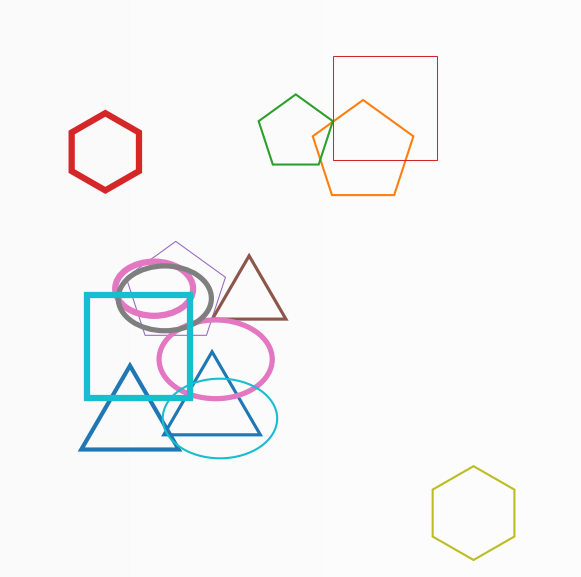[{"shape": "triangle", "thickness": 2, "radius": 0.48, "center": [0.224, 0.269]}, {"shape": "triangle", "thickness": 1.5, "radius": 0.48, "center": [0.365, 0.294]}, {"shape": "pentagon", "thickness": 1, "radius": 0.46, "center": [0.625, 0.735]}, {"shape": "pentagon", "thickness": 1, "radius": 0.34, "center": [0.509, 0.769]}, {"shape": "hexagon", "thickness": 3, "radius": 0.33, "center": [0.181, 0.736]}, {"shape": "square", "thickness": 0.5, "radius": 0.45, "center": [0.662, 0.812]}, {"shape": "pentagon", "thickness": 0.5, "radius": 0.45, "center": [0.302, 0.491]}, {"shape": "triangle", "thickness": 1.5, "radius": 0.37, "center": [0.429, 0.483]}, {"shape": "oval", "thickness": 2.5, "radius": 0.49, "center": [0.371, 0.377]}, {"shape": "oval", "thickness": 3, "radius": 0.34, "center": [0.265, 0.499]}, {"shape": "oval", "thickness": 2.5, "radius": 0.4, "center": [0.284, 0.483]}, {"shape": "hexagon", "thickness": 1, "radius": 0.41, "center": [0.815, 0.111]}, {"shape": "square", "thickness": 3, "radius": 0.44, "center": [0.239, 0.399]}, {"shape": "oval", "thickness": 1, "radius": 0.49, "center": [0.378, 0.274]}]